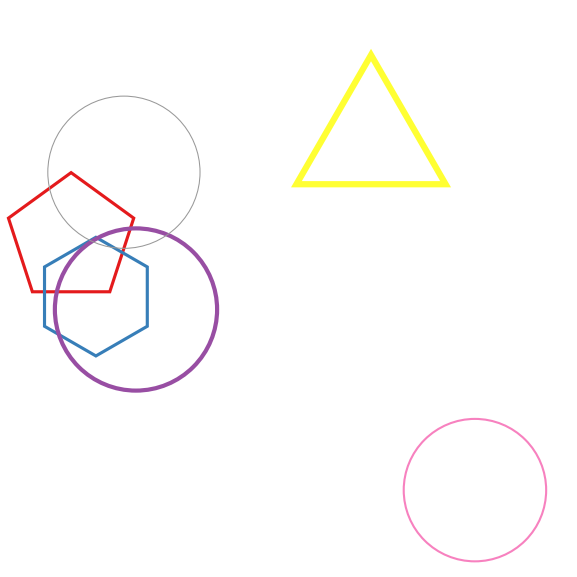[{"shape": "pentagon", "thickness": 1.5, "radius": 0.57, "center": [0.123, 0.586]}, {"shape": "hexagon", "thickness": 1.5, "radius": 0.51, "center": [0.166, 0.486]}, {"shape": "circle", "thickness": 2, "radius": 0.7, "center": [0.235, 0.463]}, {"shape": "triangle", "thickness": 3, "radius": 0.75, "center": [0.642, 0.755]}, {"shape": "circle", "thickness": 1, "radius": 0.62, "center": [0.822, 0.15]}, {"shape": "circle", "thickness": 0.5, "radius": 0.66, "center": [0.215, 0.701]}]